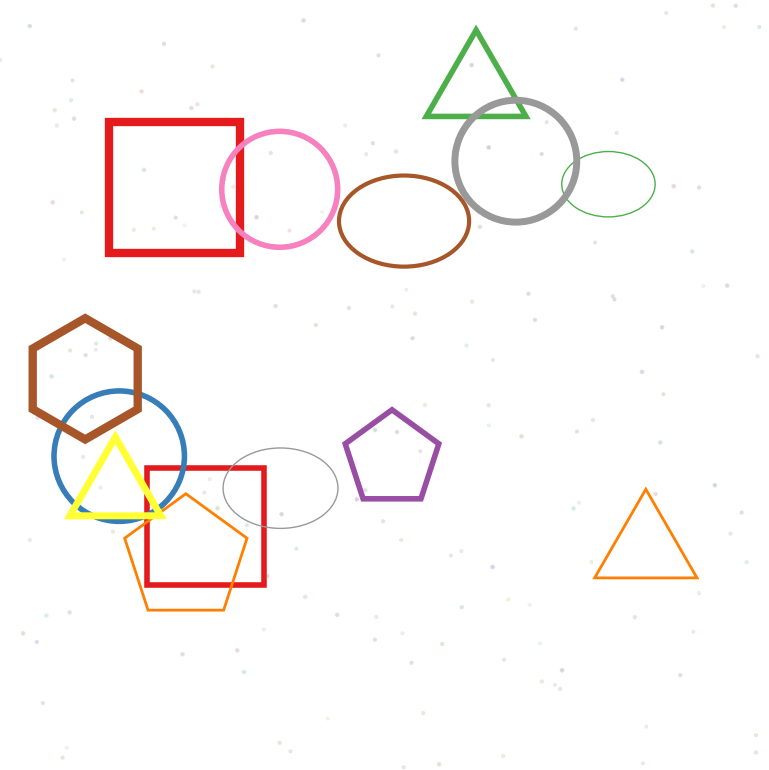[{"shape": "square", "thickness": 3, "radius": 0.43, "center": [0.227, 0.756]}, {"shape": "square", "thickness": 2, "radius": 0.38, "center": [0.267, 0.316]}, {"shape": "circle", "thickness": 2, "radius": 0.42, "center": [0.155, 0.408]}, {"shape": "oval", "thickness": 0.5, "radius": 0.3, "center": [0.79, 0.761]}, {"shape": "triangle", "thickness": 2, "radius": 0.37, "center": [0.618, 0.886]}, {"shape": "pentagon", "thickness": 2, "radius": 0.32, "center": [0.509, 0.404]}, {"shape": "pentagon", "thickness": 1, "radius": 0.42, "center": [0.241, 0.275]}, {"shape": "triangle", "thickness": 1, "radius": 0.38, "center": [0.839, 0.288]}, {"shape": "triangle", "thickness": 2.5, "radius": 0.34, "center": [0.15, 0.364]}, {"shape": "hexagon", "thickness": 3, "radius": 0.39, "center": [0.111, 0.508]}, {"shape": "oval", "thickness": 1.5, "radius": 0.42, "center": [0.525, 0.713]}, {"shape": "circle", "thickness": 2, "radius": 0.38, "center": [0.363, 0.754]}, {"shape": "oval", "thickness": 0.5, "radius": 0.37, "center": [0.364, 0.366]}, {"shape": "circle", "thickness": 2.5, "radius": 0.4, "center": [0.67, 0.791]}]